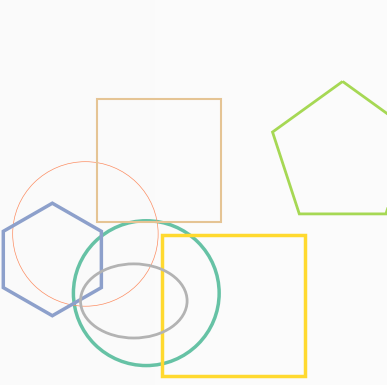[{"shape": "circle", "thickness": 2.5, "radius": 0.94, "center": [0.377, 0.239]}, {"shape": "circle", "thickness": 0.5, "radius": 0.94, "center": [0.22, 0.392]}, {"shape": "hexagon", "thickness": 2.5, "radius": 0.73, "center": [0.135, 0.326]}, {"shape": "pentagon", "thickness": 2, "radius": 0.95, "center": [0.884, 0.598]}, {"shape": "square", "thickness": 2.5, "radius": 0.92, "center": [0.602, 0.207]}, {"shape": "square", "thickness": 1.5, "radius": 0.8, "center": [0.41, 0.583]}, {"shape": "oval", "thickness": 2, "radius": 0.69, "center": [0.345, 0.218]}]